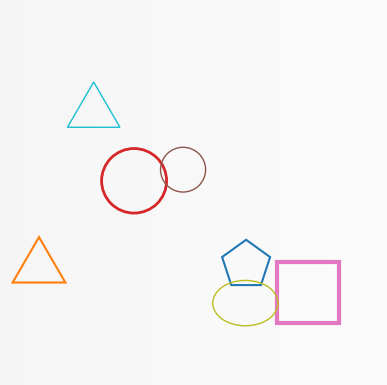[{"shape": "pentagon", "thickness": 1.5, "radius": 0.33, "center": [0.635, 0.312]}, {"shape": "triangle", "thickness": 1.5, "radius": 0.39, "center": [0.101, 0.305]}, {"shape": "circle", "thickness": 2, "radius": 0.42, "center": [0.346, 0.53]}, {"shape": "circle", "thickness": 1, "radius": 0.29, "center": [0.472, 0.559]}, {"shape": "square", "thickness": 3, "radius": 0.4, "center": [0.795, 0.24]}, {"shape": "oval", "thickness": 1, "radius": 0.42, "center": [0.633, 0.213]}, {"shape": "triangle", "thickness": 1, "radius": 0.39, "center": [0.242, 0.709]}]